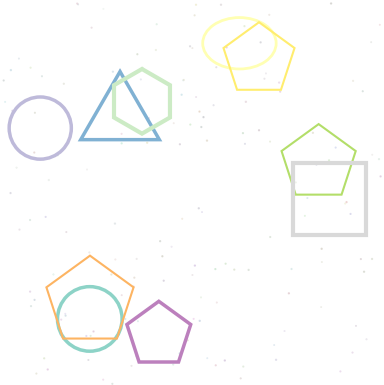[{"shape": "circle", "thickness": 2.5, "radius": 0.42, "center": [0.233, 0.172]}, {"shape": "oval", "thickness": 2, "radius": 0.48, "center": [0.622, 0.888]}, {"shape": "circle", "thickness": 2.5, "radius": 0.4, "center": [0.105, 0.667]}, {"shape": "triangle", "thickness": 2.5, "radius": 0.59, "center": [0.312, 0.696]}, {"shape": "pentagon", "thickness": 1.5, "radius": 0.6, "center": [0.234, 0.217]}, {"shape": "pentagon", "thickness": 1.5, "radius": 0.51, "center": [0.828, 0.576]}, {"shape": "square", "thickness": 3, "radius": 0.47, "center": [0.856, 0.483]}, {"shape": "pentagon", "thickness": 2.5, "radius": 0.44, "center": [0.413, 0.13]}, {"shape": "hexagon", "thickness": 3, "radius": 0.42, "center": [0.369, 0.737]}, {"shape": "pentagon", "thickness": 1.5, "radius": 0.48, "center": [0.673, 0.845]}]